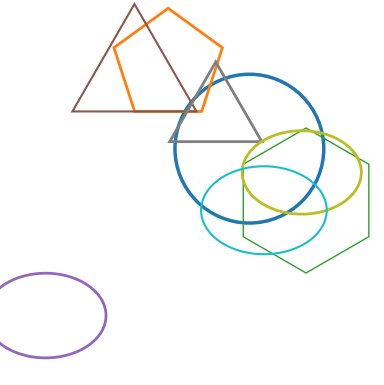[{"shape": "circle", "thickness": 2.5, "radius": 0.97, "center": [0.648, 0.614]}, {"shape": "pentagon", "thickness": 2, "radius": 0.74, "center": [0.437, 0.83]}, {"shape": "hexagon", "thickness": 1, "radius": 0.94, "center": [0.795, 0.479]}, {"shape": "oval", "thickness": 2, "radius": 0.79, "center": [0.118, 0.18]}, {"shape": "triangle", "thickness": 1.5, "radius": 0.93, "center": [0.349, 0.804]}, {"shape": "triangle", "thickness": 2, "radius": 0.69, "center": [0.56, 0.701]}, {"shape": "oval", "thickness": 2, "radius": 0.77, "center": [0.784, 0.552]}, {"shape": "oval", "thickness": 1.5, "radius": 0.82, "center": [0.686, 0.454]}]